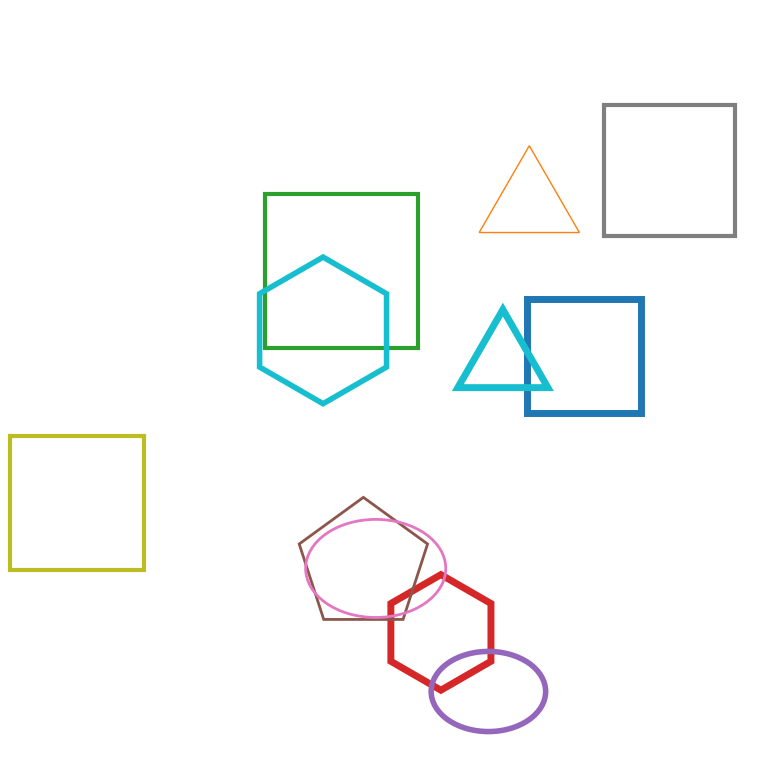[{"shape": "square", "thickness": 2.5, "radius": 0.37, "center": [0.758, 0.537]}, {"shape": "triangle", "thickness": 0.5, "radius": 0.38, "center": [0.687, 0.736]}, {"shape": "square", "thickness": 1.5, "radius": 0.5, "center": [0.443, 0.648]}, {"shape": "hexagon", "thickness": 2.5, "radius": 0.38, "center": [0.573, 0.179]}, {"shape": "oval", "thickness": 2, "radius": 0.37, "center": [0.634, 0.102]}, {"shape": "pentagon", "thickness": 1, "radius": 0.44, "center": [0.472, 0.266]}, {"shape": "oval", "thickness": 1, "radius": 0.45, "center": [0.488, 0.262]}, {"shape": "square", "thickness": 1.5, "radius": 0.43, "center": [0.869, 0.779]}, {"shape": "square", "thickness": 1.5, "radius": 0.43, "center": [0.1, 0.347]}, {"shape": "hexagon", "thickness": 2, "radius": 0.48, "center": [0.42, 0.571]}, {"shape": "triangle", "thickness": 2.5, "radius": 0.34, "center": [0.653, 0.53]}]